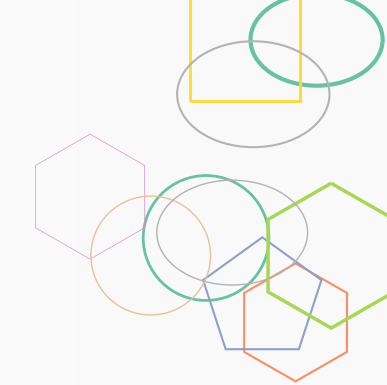[{"shape": "circle", "thickness": 2, "radius": 0.81, "center": [0.532, 0.382]}, {"shape": "oval", "thickness": 3, "radius": 0.85, "center": [0.817, 0.897]}, {"shape": "hexagon", "thickness": 1.5, "radius": 0.77, "center": [0.763, 0.163]}, {"shape": "pentagon", "thickness": 1.5, "radius": 0.8, "center": [0.677, 0.223]}, {"shape": "hexagon", "thickness": 0.5, "radius": 0.81, "center": [0.233, 0.489]}, {"shape": "hexagon", "thickness": 2.5, "radius": 0.94, "center": [0.855, 0.336]}, {"shape": "square", "thickness": 2, "radius": 0.71, "center": [0.632, 0.882]}, {"shape": "circle", "thickness": 1, "radius": 0.77, "center": [0.389, 0.336]}, {"shape": "oval", "thickness": 1, "radius": 0.97, "center": [0.599, 0.396]}, {"shape": "oval", "thickness": 1.5, "radius": 0.98, "center": [0.654, 0.755]}]